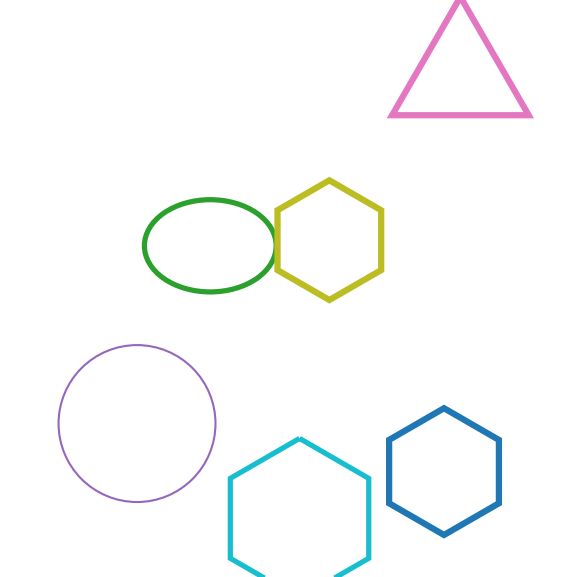[{"shape": "hexagon", "thickness": 3, "radius": 0.55, "center": [0.769, 0.183]}, {"shape": "oval", "thickness": 2.5, "radius": 0.57, "center": [0.364, 0.573]}, {"shape": "circle", "thickness": 1, "radius": 0.68, "center": [0.237, 0.266]}, {"shape": "triangle", "thickness": 3, "radius": 0.68, "center": [0.797, 0.868]}, {"shape": "hexagon", "thickness": 3, "radius": 0.52, "center": [0.57, 0.583]}, {"shape": "hexagon", "thickness": 2.5, "radius": 0.69, "center": [0.519, 0.102]}]